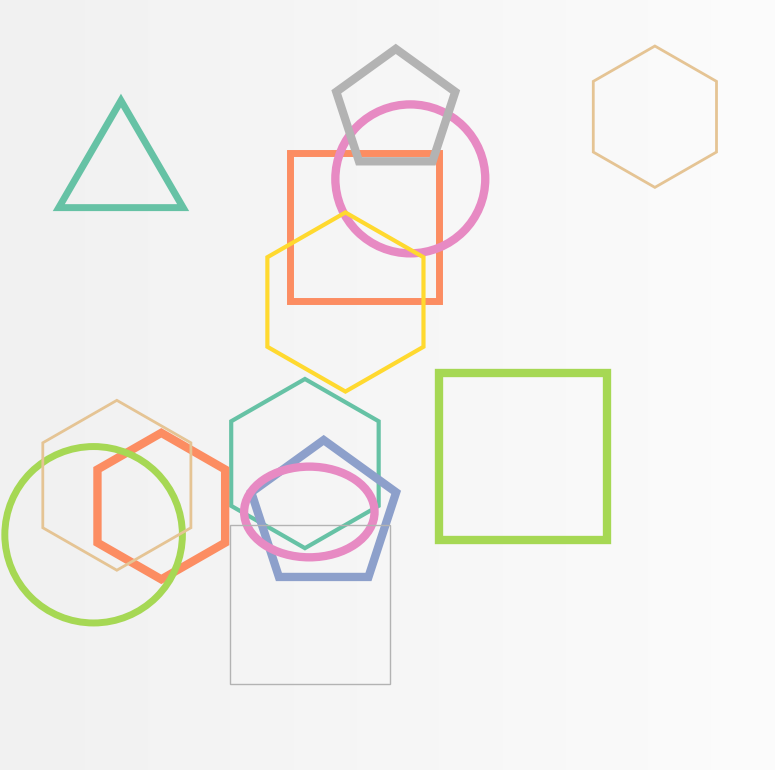[{"shape": "triangle", "thickness": 2.5, "radius": 0.46, "center": [0.156, 0.777]}, {"shape": "hexagon", "thickness": 1.5, "radius": 0.55, "center": [0.393, 0.398]}, {"shape": "square", "thickness": 2.5, "radius": 0.48, "center": [0.471, 0.705]}, {"shape": "hexagon", "thickness": 3, "radius": 0.48, "center": [0.208, 0.343]}, {"shape": "pentagon", "thickness": 3, "radius": 0.49, "center": [0.418, 0.33]}, {"shape": "oval", "thickness": 3, "radius": 0.42, "center": [0.399, 0.335]}, {"shape": "circle", "thickness": 3, "radius": 0.48, "center": [0.529, 0.768]}, {"shape": "square", "thickness": 3, "radius": 0.54, "center": [0.674, 0.408]}, {"shape": "circle", "thickness": 2.5, "radius": 0.57, "center": [0.121, 0.306]}, {"shape": "hexagon", "thickness": 1.5, "radius": 0.58, "center": [0.446, 0.608]}, {"shape": "hexagon", "thickness": 1, "radius": 0.46, "center": [0.845, 0.848]}, {"shape": "hexagon", "thickness": 1, "radius": 0.55, "center": [0.151, 0.37]}, {"shape": "square", "thickness": 0.5, "radius": 0.52, "center": [0.4, 0.215]}, {"shape": "pentagon", "thickness": 3, "radius": 0.4, "center": [0.511, 0.856]}]